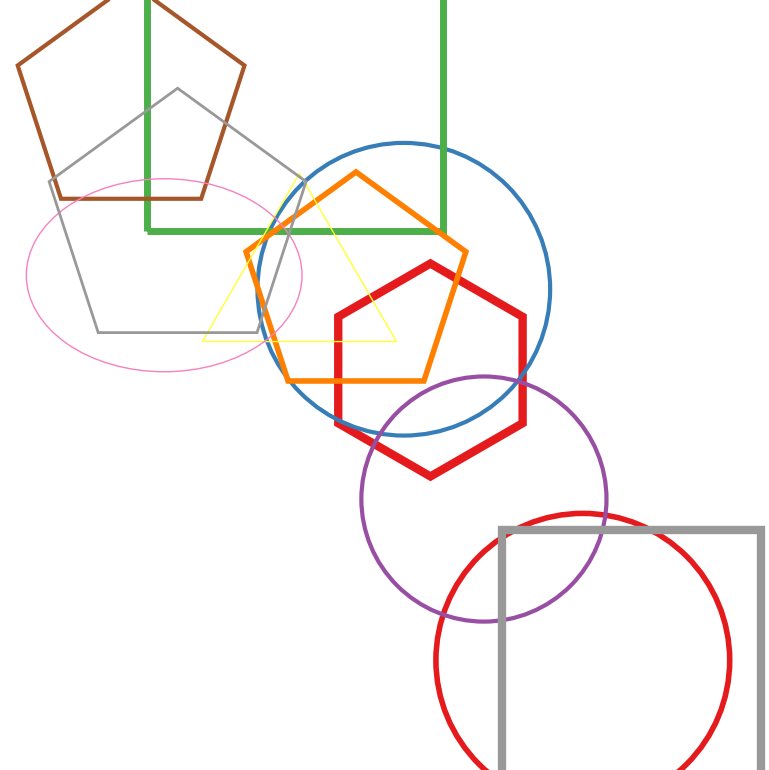[{"shape": "circle", "thickness": 2, "radius": 0.95, "center": [0.757, 0.143]}, {"shape": "hexagon", "thickness": 3, "radius": 0.69, "center": [0.559, 0.519]}, {"shape": "circle", "thickness": 1.5, "radius": 0.95, "center": [0.524, 0.624]}, {"shape": "square", "thickness": 2.5, "radius": 0.96, "center": [0.383, 0.892]}, {"shape": "circle", "thickness": 1.5, "radius": 0.8, "center": [0.628, 0.352]}, {"shape": "pentagon", "thickness": 2, "radius": 0.75, "center": [0.462, 0.627]}, {"shape": "triangle", "thickness": 0.5, "radius": 0.73, "center": [0.389, 0.629]}, {"shape": "pentagon", "thickness": 1.5, "radius": 0.77, "center": [0.17, 0.867]}, {"shape": "oval", "thickness": 0.5, "radius": 0.9, "center": [0.213, 0.643]}, {"shape": "square", "thickness": 3, "radius": 0.84, "center": [0.82, 0.144]}, {"shape": "pentagon", "thickness": 1, "radius": 0.88, "center": [0.231, 0.71]}]